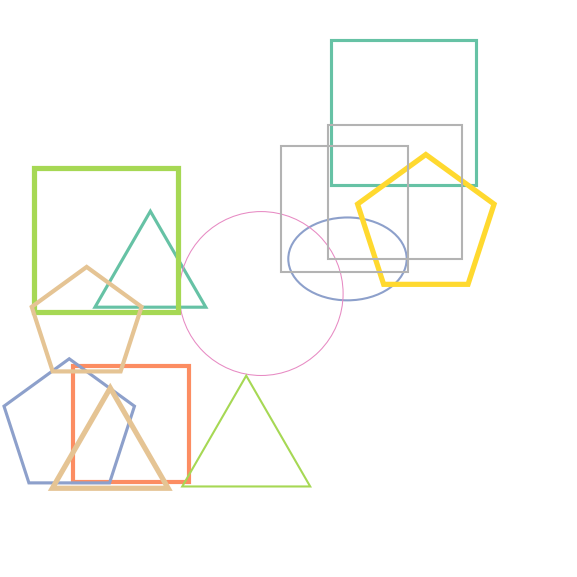[{"shape": "triangle", "thickness": 1.5, "radius": 0.55, "center": [0.26, 0.523]}, {"shape": "square", "thickness": 1.5, "radius": 0.63, "center": [0.699, 0.804]}, {"shape": "square", "thickness": 2, "radius": 0.5, "center": [0.227, 0.265]}, {"shape": "oval", "thickness": 1, "radius": 0.51, "center": [0.602, 0.551]}, {"shape": "pentagon", "thickness": 1.5, "radius": 0.59, "center": [0.12, 0.259]}, {"shape": "circle", "thickness": 0.5, "radius": 0.71, "center": [0.452, 0.491]}, {"shape": "triangle", "thickness": 1, "radius": 0.64, "center": [0.426, 0.221]}, {"shape": "square", "thickness": 2.5, "radius": 0.63, "center": [0.184, 0.584]}, {"shape": "pentagon", "thickness": 2.5, "radius": 0.62, "center": [0.737, 0.607]}, {"shape": "triangle", "thickness": 2.5, "radius": 0.58, "center": [0.191, 0.212]}, {"shape": "pentagon", "thickness": 2, "radius": 0.5, "center": [0.15, 0.437]}, {"shape": "square", "thickness": 1, "radius": 0.55, "center": [0.597, 0.637]}, {"shape": "square", "thickness": 1, "radius": 0.58, "center": [0.684, 0.667]}]